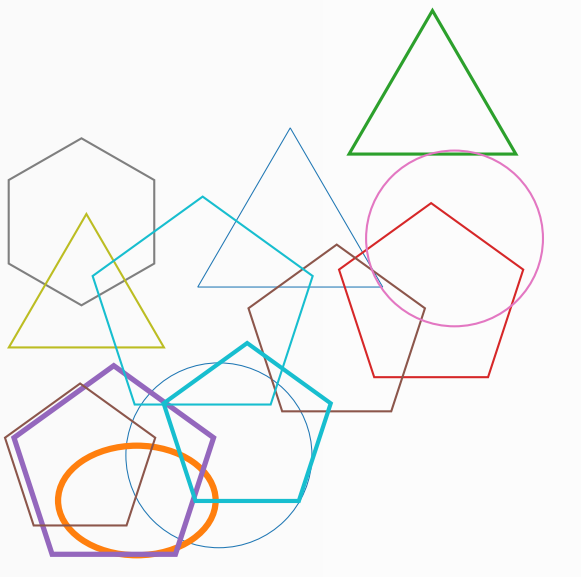[{"shape": "circle", "thickness": 0.5, "radius": 0.8, "center": [0.377, 0.211]}, {"shape": "triangle", "thickness": 0.5, "radius": 0.92, "center": [0.499, 0.594]}, {"shape": "oval", "thickness": 3, "radius": 0.68, "center": [0.235, 0.133]}, {"shape": "triangle", "thickness": 1.5, "radius": 0.83, "center": [0.744, 0.815]}, {"shape": "pentagon", "thickness": 1, "radius": 0.83, "center": [0.742, 0.481]}, {"shape": "pentagon", "thickness": 2.5, "radius": 0.9, "center": [0.196, 0.185]}, {"shape": "pentagon", "thickness": 1, "radius": 0.8, "center": [0.579, 0.416]}, {"shape": "pentagon", "thickness": 1, "radius": 0.68, "center": [0.138, 0.199]}, {"shape": "circle", "thickness": 1, "radius": 0.76, "center": [0.782, 0.586]}, {"shape": "hexagon", "thickness": 1, "radius": 0.72, "center": [0.14, 0.615]}, {"shape": "triangle", "thickness": 1, "radius": 0.77, "center": [0.149, 0.475]}, {"shape": "pentagon", "thickness": 2, "radius": 0.76, "center": [0.425, 0.254]}, {"shape": "pentagon", "thickness": 1, "radius": 1.0, "center": [0.349, 0.46]}]